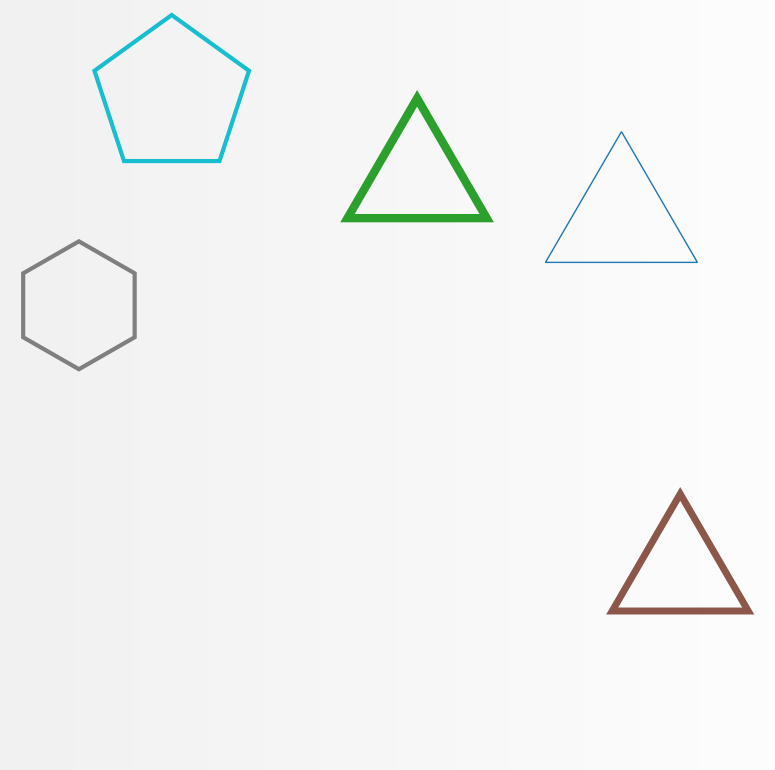[{"shape": "triangle", "thickness": 0.5, "radius": 0.57, "center": [0.802, 0.716]}, {"shape": "triangle", "thickness": 3, "radius": 0.52, "center": [0.538, 0.769]}, {"shape": "triangle", "thickness": 2.5, "radius": 0.51, "center": [0.878, 0.257]}, {"shape": "hexagon", "thickness": 1.5, "radius": 0.42, "center": [0.102, 0.604]}, {"shape": "pentagon", "thickness": 1.5, "radius": 0.52, "center": [0.222, 0.876]}]